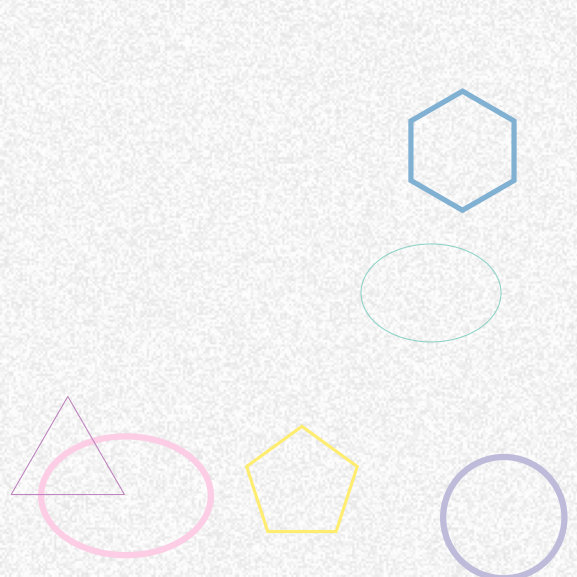[{"shape": "oval", "thickness": 0.5, "radius": 0.61, "center": [0.746, 0.492]}, {"shape": "circle", "thickness": 3, "radius": 0.52, "center": [0.872, 0.103]}, {"shape": "hexagon", "thickness": 2.5, "radius": 0.52, "center": [0.801, 0.738]}, {"shape": "oval", "thickness": 3, "radius": 0.73, "center": [0.218, 0.141]}, {"shape": "triangle", "thickness": 0.5, "radius": 0.57, "center": [0.117, 0.199]}, {"shape": "pentagon", "thickness": 1.5, "radius": 0.5, "center": [0.523, 0.16]}]